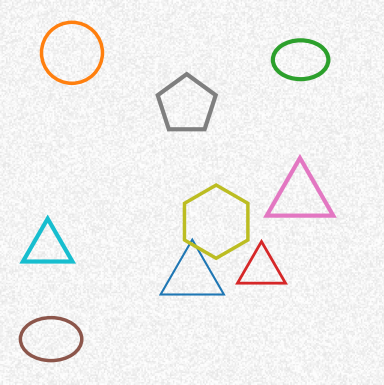[{"shape": "triangle", "thickness": 1.5, "radius": 0.47, "center": [0.499, 0.283]}, {"shape": "circle", "thickness": 2.5, "radius": 0.4, "center": [0.187, 0.863]}, {"shape": "oval", "thickness": 3, "radius": 0.36, "center": [0.781, 0.845]}, {"shape": "triangle", "thickness": 2, "radius": 0.36, "center": [0.679, 0.301]}, {"shape": "oval", "thickness": 2.5, "radius": 0.4, "center": [0.133, 0.119]}, {"shape": "triangle", "thickness": 3, "radius": 0.5, "center": [0.779, 0.49]}, {"shape": "pentagon", "thickness": 3, "radius": 0.4, "center": [0.485, 0.728]}, {"shape": "hexagon", "thickness": 2.5, "radius": 0.48, "center": [0.561, 0.424]}, {"shape": "triangle", "thickness": 3, "radius": 0.37, "center": [0.124, 0.358]}]